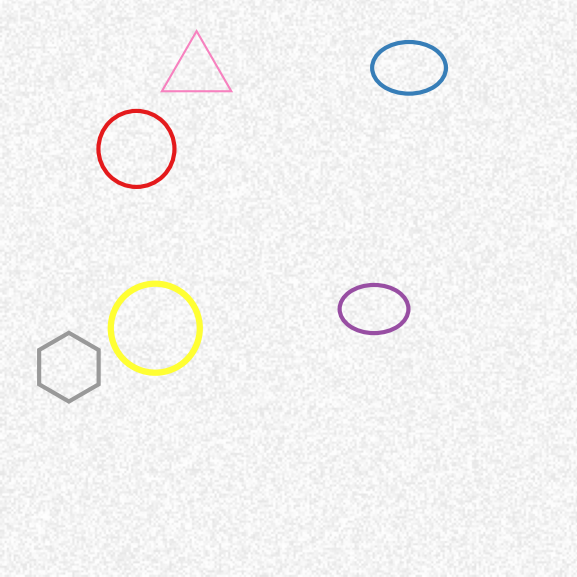[{"shape": "circle", "thickness": 2, "radius": 0.33, "center": [0.236, 0.741]}, {"shape": "oval", "thickness": 2, "radius": 0.32, "center": [0.708, 0.882]}, {"shape": "oval", "thickness": 2, "radius": 0.3, "center": [0.648, 0.464]}, {"shape": "circle", "thickness": 3, "radius": 0.39, "center": [0.269, 0.431]}, {"shape": "triangle", "thickness": 1, "radius": 0.35, "center": [0.34, 0.876]}, {"shape": "hexagon", "thickness": 2, "radius": 0.3, "center": [0.119, 0.363]}]